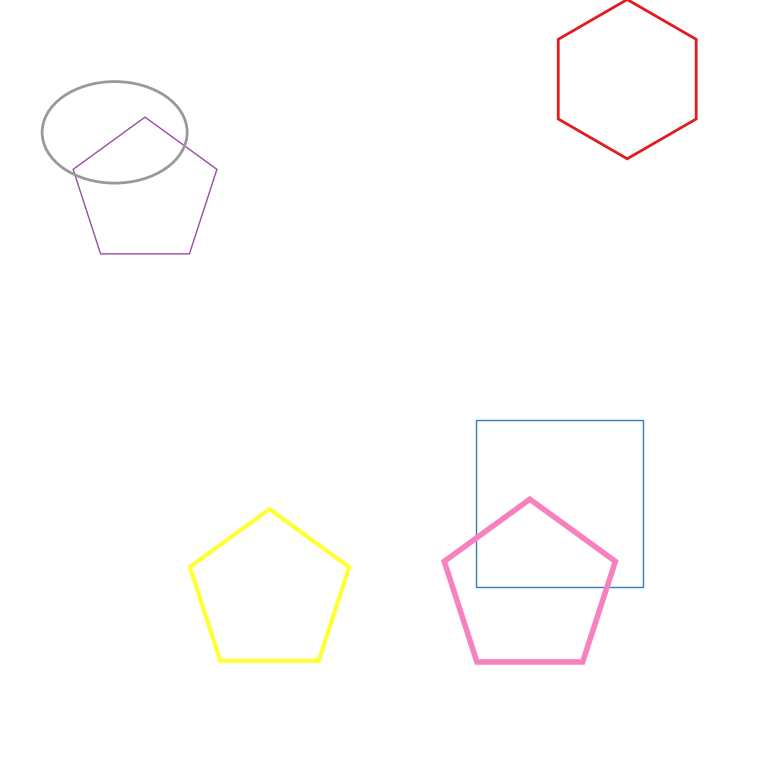[{"shape": "hexagon", "thickness": 1, "radius": 0.52, "center": [0.815, 0.897]}, {"shape": "square", "thickness": 0.5, "radius": 0.54, "center": [0.726, 0.346]}, {"shape": "pentagon", "thickness": 0.5, "radius": 0.49, "center": [0.188, 0.75]}, {"shape": "pentagon", "thickness": 1.5, "radius": 0.54, "center": [0.35, 0.23]}, {"shape": "pentagon", "thickness": 2, "radius": 0.58, "center": [0.688, 0.235]}, {"shape": "oval", "thickness": 1, "radius": 0.47, "center": [0.149, 0.828]}]